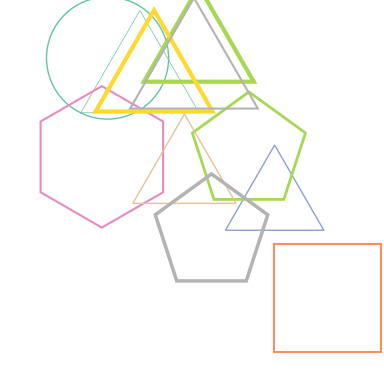[{"shape": "triangle", "thickness": 0.5, "radius": 0.89, "center": [0.363, 0.796]}, {"shape": "circle", "thickness": 1, "radius": 0.79, "center": [0.279, 0.849]}, {"shape": "square", "thickness": 1.5, "radius": 0.7, "center": [0.85, 0.226]}, {"shape": "triangle", "thickness": 1, "radius": 0.74, "center": [0.713, 0.476]}, {"shape": "hexagon", "thickness": 1.5, "radius": 0.92, "center": [0.265, 0.593]}, {"shape": "triangle", "thickness": 3, "radius": 0.82, "center": [0.516, 0.87]}, {"shape": "pentagon", "thickness": 2, "radius": 0.77, "center": [0.647, 0.607]}, {"shape": "triangle", "thickness": 3, "radius": 0.88, "center": [0.4, 0.798]}, {"shape": "triangle", "thickness": 1, "radius": 0.77, "center": [0.479, 0.549]}, {"shape": "triangle", "thickness": 1.5, "radius": 0.96, "center": [0.504, 0.814]}, {"shape": "pentagon", "thickness": 2.5, "radius": 0.77, "center": [0.549, 0.395]}]